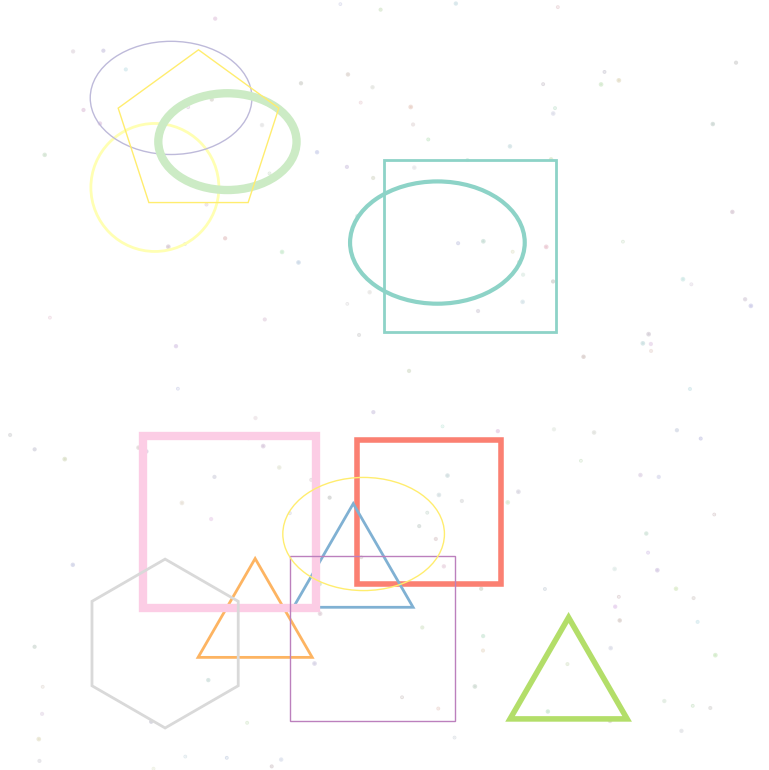[{"shape": "square", "thickness": 1, "radius": 0.56, "center": [0.61, 0.68]}, {"shape": "oval", "thickness": 1.5, "radius": 0.57, "center": [0.568, 0.685]}, {"shape": "circle", "thickness": 1, "radius": 0.42, "center": [0.201, 0.757]}, {"shape": "oval", "thickness": 0.5, "radius": 0.52, "center": [0.222, 0.873]}, {"shape": "square", "thickness": 2, "radius": 0.47, "center": [0.557, 0.335]}, {"shape": "triangle", "thickness": 1, "radius": 0.45, "center": [0.459, 0.256]}, {"shape": "triangle", "thickness": 1, "radius": 0.43, "center": [0.331, 0.189]}, {"shape": "triangle", "thickness": 2, "radius": 0.44, "center": [0.738, 0.11]}, {"shape": "square", "thickness": 3, "radius": 0.56, "center": [0.298, 0.322]}, {"shape": "hexagon", "thickness": 1, "radius": 0.55, "center": [0.214, 0.164]}, {"shape": "square", "thickness": 0.5, "radius": 0.53, "center": [0.484, 0.171]}, {"shape": "oval", "thickness": 3, "radius": 0.45, "center": [0.295, 0.816]}, {"shape": "oval", "thickness": 0.5, "radius": 0.52, "center": [0.472, 0.306]}, {"shape": "pentagon", "thickness": 0.5, "radius": 0.55, "center": [0.258, 0.826]}]